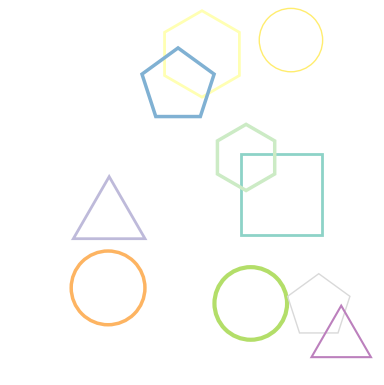[{"shape": "square", "thickness": 2, "radius": 0.53, "center": [0.732, 0.494]}, {"shape": "hexagon", "thickness": 2, "radius": 0.56, "center": [0.525, 0.86]}, {"shape": "triangle", "thickness": 2, "radius": 0.54, "center": [0.284, 0.434]}, {"shape": "pentagon", "thickness": 2.5, "radius": 0.49, "center": [0.462, 0.777]}, {"shape": "circle", "thickness": 2.5, "radius": 0.48, "center": [0.281, 0.252]}, {"shape": "circle", "thickness": 3, "radius": 0.47, "center": [0.651, 0.212]}, {"shape": "pentagon", "thickness": 1, "radius": 0.43, "center": [0.828, 0.204]}, {"shape": "triangle", "thickness": 1.5, "radius": 0.45, "center": [0.886, 0.117]}, {"shape": "hexagon", "thickness": 2.5, "radius": 0.43, "center": [0.639, 0.591]}, {"shape": "circle", "thickness": 1, "radius": 0.41, "center": [0.756, 0.896]}]